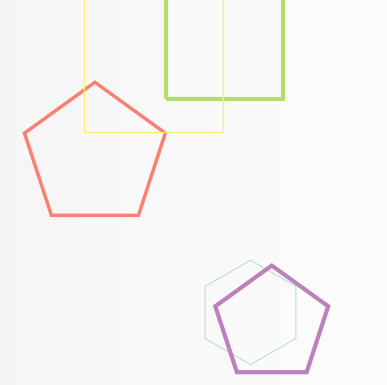[{"shape": "hexagon", "thickness": 0.5, "radius": 0.68, "center": [0.646, 0.189]}, {"shape": "pentagon", "thickness": 2.5, "radius": 0.96, "center": [0.245, 0.595]}, {"shape": "square", "thickness": 3, "radius": 0.75, "center": [0.58, 0.895]}, {"shape": "pentagon", "thickness": 3, "radius": 0.77, "center": [0.701, 0.157]}, {"shape": "square", "thickness": 1, "radius": 0.9, "center": [0.397, 0.837]}]